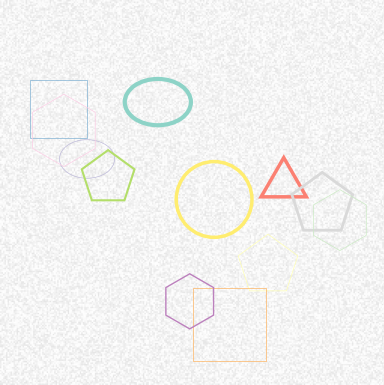[{"shape": "oval", "thickness": 3, "radius": 0.43, "center": [0.41, 0.735]}, {"shape": "pentagon", "thickness": 0.5, "radius": 0.41, "center": [0.696, 0.31]}, {"shape": "oval", "thickness": 0.5, "radius": 0.36, "center": [0.226, 0.587]}, {"shape": "triangle", "thickness": 2.5, "radius": 0.34, "center": [0.737, 0.523]}, {"shape": "square", "thickness": 0.5, "radius": 0.37, "center": [0.152, 0.716]}, {"shape": "square", "thickness": 0.5, "radius": 0.48, "center": [0.596, 0.157]}, {"shape": "pentagon", "thickness": 1.5, "radius": 0.36, "center": [0.281, 0.538]}, {"shape": "hexagon", "thickness": 0.5, "radius": 0.47, "center": [0.166, 0.661]}, {"shape": "pentagon", "thickness": 2, "radius": 0.42, "center": [0.837, 0.469]}, {"shape": "hexagon", "thickness": 1, "radius": 0.36, "center": [0.493, 0.217]}, {"shape": "hexagon", "thickness": 0.5, "radius": 0.4, "center": [0.883, 0.428]}, {"shape": "circle", "thickness": 2.5, "radius": 0.49, "center": [0.556, 0.482]}]